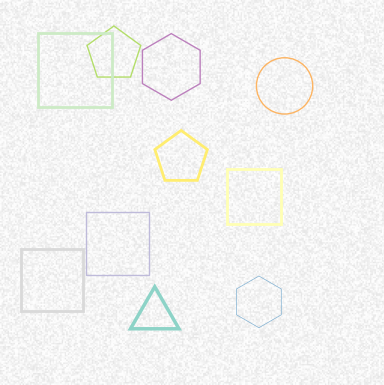[{"shape": "triangle", "thickness": 2.5, "radius": 0.36, "center": [0.402, 0.182]}, {"shape": "square", "thickness": 2, "radius": 0.36, "center": [0.66, 0.489]}, {"shape": "square", "thickness": 1, "radius": 0.41, "center": [0.304, 0.368]}, {"shape": "hexagon", "thickness": 0.5, "radius": 0.34, "center": [0.672, 0.216]}, {"shape": "circle", "thickness": 1, "radius": 0.37, "center": [0.739, 0.777]}, {"shape": "pentagon", "thickness": 1, "radius": 0.37, "center": [0.296, 0.859]}, {"shape": "square", "thickness": 2, "radius": 0.41, "center": [0.135, 0.272]}, {"shape": "hexagon", "thickness": 1, "radius": 0.43, "center": [0.445, 0.826]}, {"shape": "square", "thickness": 2, "radius": 0.48, "center": [0.195, 0.818]}, {"shape": "pentagon", "thickness": 2, "radius": 0.36, "center": [0.47, 0.589]}]